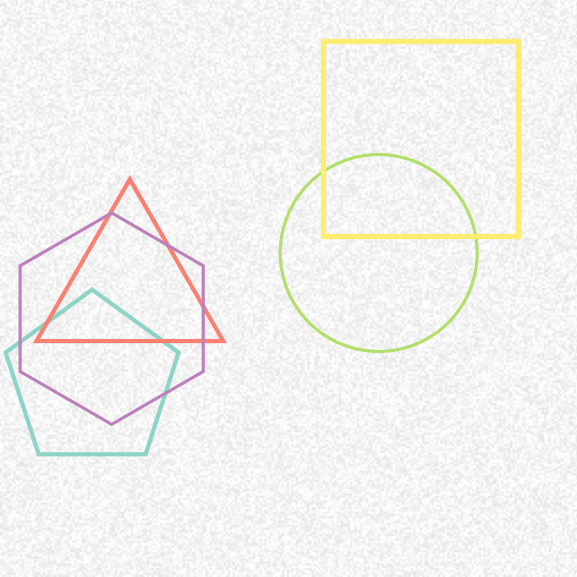[{"shape": "pentagon", "thickness": 2, "radius": 0.79, "center": [0.16, 0.34]}, {"shape": "triangle", "thickness": 2, "radius": 0.93, "center": [0.225, 0.502]}, {"shape": "circle", "thickness": 1.5, "radius": 0.85, "center": [0.656, 0.561]}, {"shape": "hexagon", "thickness": 1.5, "radius": 0.92, "center": [0.193, 0.447]}, {"shape": "square", "thickness": 2.5, "radius": 0.85, "center": [0.728, 0.759]}]